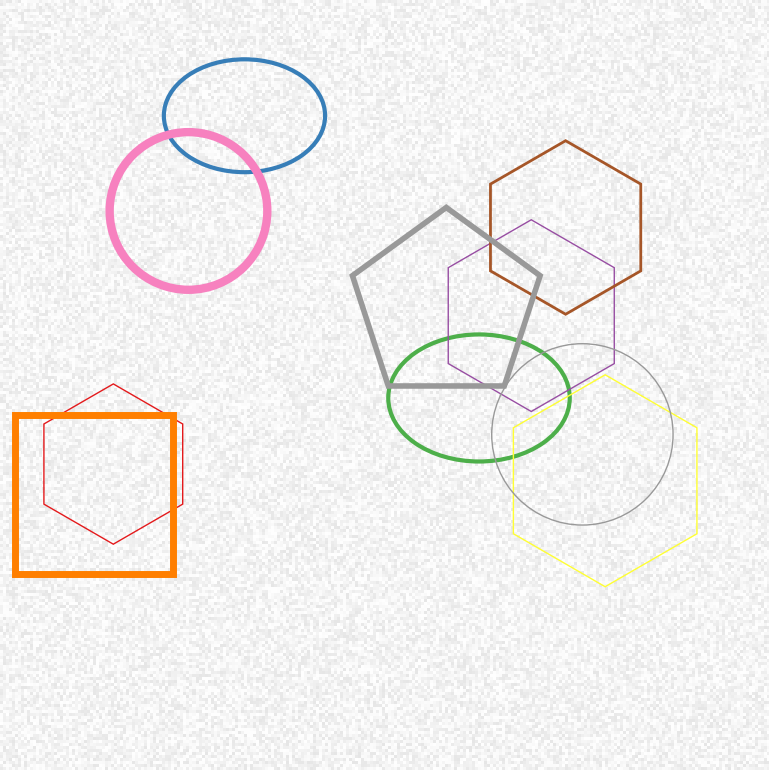[{"shape": "hexagon", "thickness": 0.5, "radius": 0.52, "center": [0.147, 0.397]}, {"shape": "oval", "thickness": 1.5, "radius": 0.52, "center": [0.317, 0.85]}, {"shape": "oval", "thickness": 1.5, "radius": 0.59, "center": [0.622, 0.483]}, {"shape": "hexagon", "thickness": 0.5, "radius": 0.62, "center": [0.69, 0.59]}, {"shape": "square", "thickness": 2.5, "radius": 0.51, "center": [0.122, 0.358]}, {"shape": "hexagon", "thickness": 0.5, "radius": 0.69, "center": [0.786, 0.376]}, {"shape": "hexagon", "thickness": 1, "radius": 0.56, "center": [0.735, 0.705]}, {"shape": "circle", "thickness": 3, "radius": 0.51, "center": [0.245, 0.726]}, {"shape": "pentagon", "thickness": 2, "radius": 0.64, "center": [0.58, 0.602]}, {"shape": "circle", "thickness": 0.5, "radius": 0.59, "center": [0.756, 0.436]}]